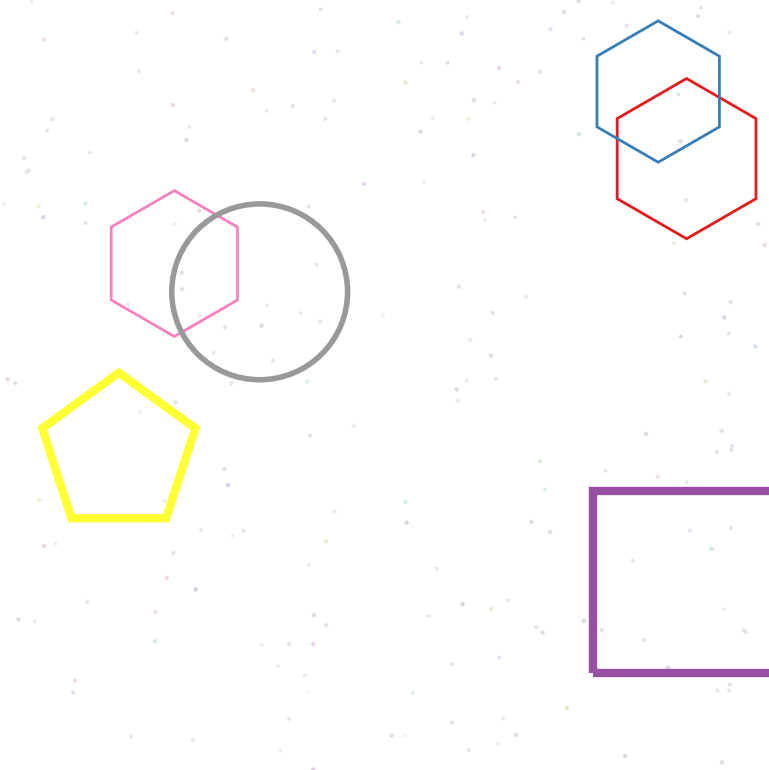[{"shape": "hexagon", "thickness": 1, "radius": 0.52, "center": [0.892, 0.794]}, {"shape": "hexagon", "thickness": 1, "radius": 0.46, "center": [0.855, 0.881]}, {"shape": "square", "thickness": 3, "radius": 0.59, "center": [0.888, 0.244]}, {"shape": "pentagon", "thickness": 3, "radius": 0.52, "center": [0.154, 0.411]}, {"shape": "hexagon", "thickness": 1, "radius": 0.47, "center": [0.226, 0.658]}, {"shape": "circle", "thickness": 2, "radius": 0.57, "center": [0.337, 0.621]}]